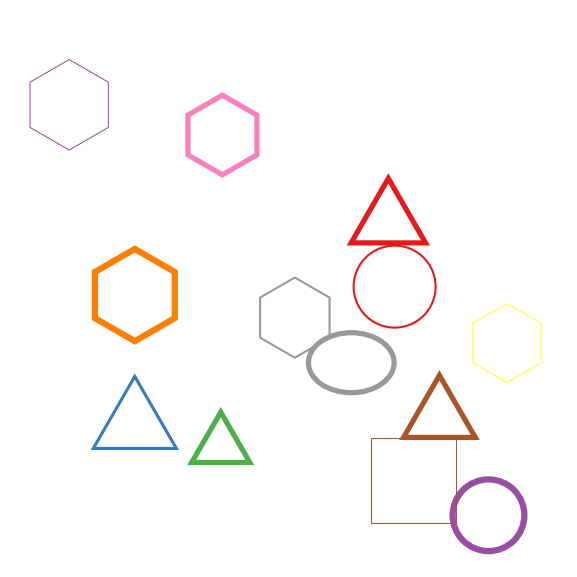[{"shape": "circle", "thickness": 1, "radius": 0.35, "center": [0.683, 0.503]}, {"shape": "triangle", "thickness": 2.5, "radius": 0.37, "center": [0.672, 0.616]}, {"shape": "triangle", "thickness": 1.5, "radius": 0.42, "center": [0.233, 0.264]}, {"shape": "triangle", "thickness": 2.5, "radius": 0.29, "center": [0.382, 0.227]}, {"shape": "circle", "thickness": 3, "radius": 0.31, "center": [0.846, 0.107]}, {"shape": "hexagon", "thickness": 0.5, "radius": 0.39, "center": [0.12, 0.818]}, {"shape": "hexagon", "thickness": 3, "radius": 0.4, "center": [0.233, 0.488]}, {"shape": "hexagon", "thickness": 0.5, "radius": 0.34, "center": [0.878, 0.405]}, {"shape": "triangle", "thickness": 2.5, "radius": 0.36, "center": [0.761, 0.278]}, {"shape": "square", "thickness": 0.5, "radius": 0.37, "center": [0.716, 0.167]}, {"shape": "hexagon", "thickness": 2.5, "radius": 0.34, "center": [0.385, 0.765]}, {"shape": "hexagon", "thickness": 1, "radius": 0.35, "center": [0.511, 0.449]}, {"shape": "oval", "thickness": 2.5, "radius": 0.37, "center": [0.608, 0.371]}]